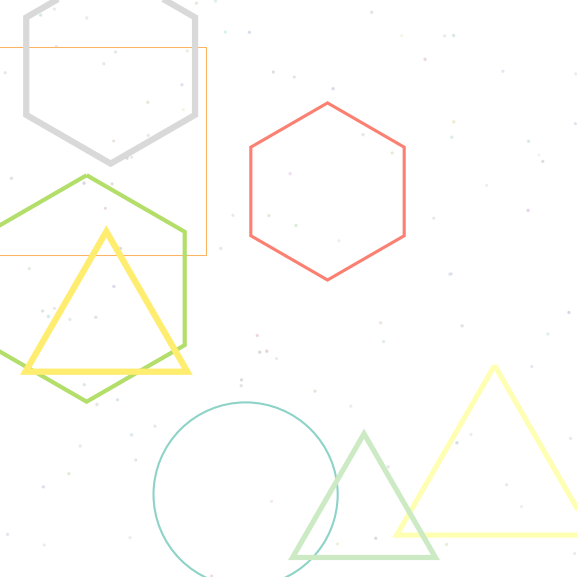[{"shape": "circle", "thickness": 1, "radius": 0.8, "center": [0.425, 0.143]}, {"shape": "triangle", "thickness": 2.5, "radius": 0.98, "center": [0.856, 0.17]}, {"shape": "hexagon", "thickness": 1.5, "radius": 0.77, "center": [0.567, 0.668]}, {"shape": "square", "thickness": 0.5, "radius": 0.9, "center": [0.176, 0.738]}, {"shape": "hexagon", "thickness": 2, "radius": 0.98, "center": [0.15, 0.5]}, {"shape": "hexagon", "thickness": 3, "radius": 0.84, "center": [0.192, 0.885]}, {"shape": "triangle", "thickness": 2.5, "radius": 0.71, "center": [0.63, 0.105]}, {"shape": "triangle", "thickness": 3, "radius": 0.81, "center": [0.184, 0.436]}]